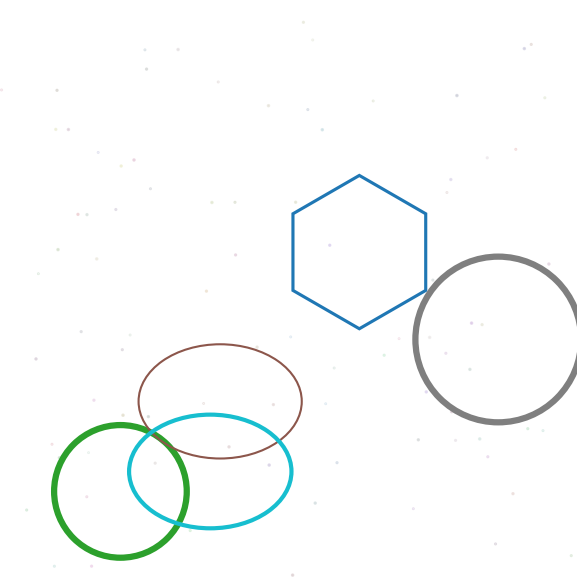[{"shape": "hexagon", "thickness": 1.5, "radius": 0.66, "center": [0.622, 0.563]}, {"shape": "circle", "thickness": 3, "radius": 0.57, "center": [0.209, 0.148]}, {"shape": "oval", "thickness": 1, "radius": 0.71, "center": [0.381, 0.304]}, {"shape": "circle", "thickness": 3, "radius": 0.72, "center": [0.863, 0.411]}, {"shape": "oval", "thickness": 2, "radius": 0.7, "center": [0.364, 0.183]}]